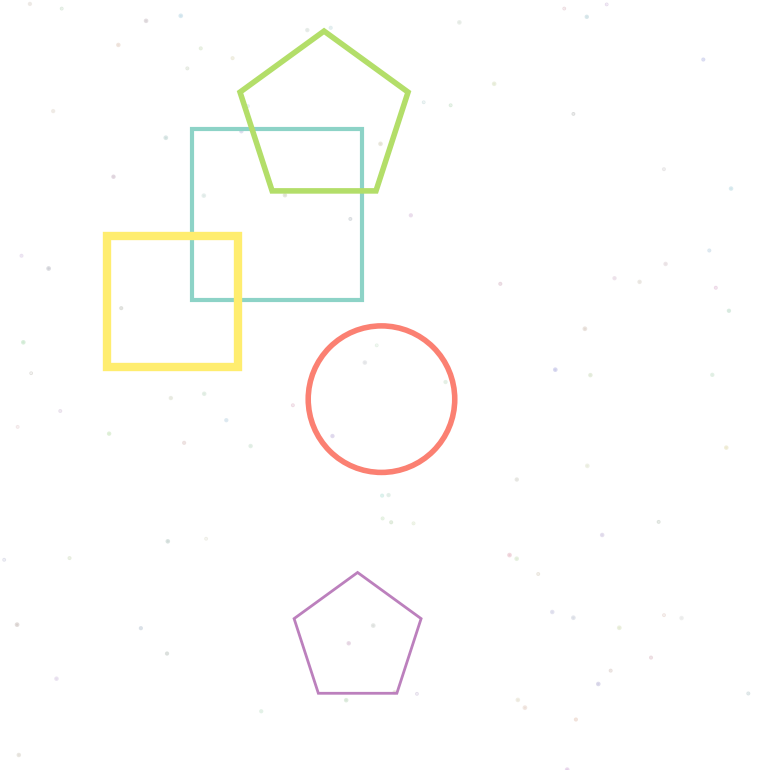[{"shape": "square", "thickness": 1.5, "radius": 0.55, "center": [0.36, 0.721]}, {"shape": "circle", "thickness": 2, "radius": 0.48, "center": [0.495, 0.482]}, {"shape": "pentagon", "thickness": 2, "radius": 0.57, "center": [0.421, 0.845]}, {"shape": "pentagon", "thickness": 1, "radius": 0.43, "center": [0.464, 0.17]}, {"shape": "square", "thickness": 3, "radius": 0.42, "center": [0.224, 0.608]}]